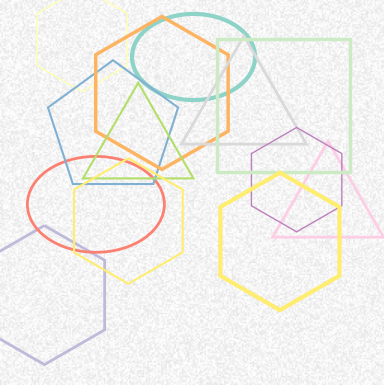[{"shape": "oval", "thickness": 3, "radius": 0.8, "center": [0.503, 0.852]}, {"shape": "hexagon", "thickness": 1, "radius": 0.68, "center": [0.213, 0.897]}, {"shape": "hexagon", "thickness": 2, "radius": 0.9, "center": [0.115, 0.234]}, {"shape": "oval", "thickness": 2, "radius": 0.89, "center": [0.249, 0.469]}, {"shape": "pentagon", "thickness": 1.5, "radius": 0.89, "center": [0.294, 0.666]}, {"shape": "hexagon", "thickness": 2.5, "radius": 0.99, "center": [0.421, 0.758]}, {"shape": "triangle", "thickness": 1.5, "radius": 0.83, "center": [0.359, 0.619]}, {"shape": "triangle", "thickness": 2, "radius": 0.83, "center": [0.852, 0.467]}, {"shape": "triangle", "thickness": 2, "radius": 0.94, "center": [0.634, 0.719]}, {"shape": "hexagon", "thickness": 1, "radius": 0.68, "center": [0.77, 0.533]}, {"shape": "square", "thickness": 2.5, "radius": 0.86, "center": [0.736, 0.725]}, {"shape": "hexagon", "thickness": 3, "radius": 0.89, "center": [0.727, 0.373]}, {"shape": "hexagon", "thickness": 1.5, "radius": 0.82, "center": [0.333, 0.426]}]